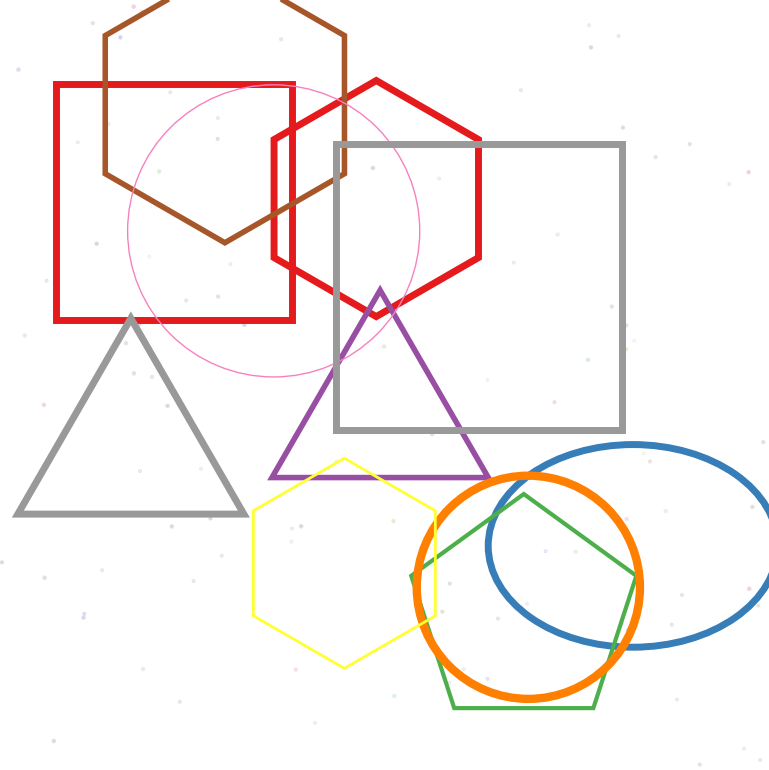[{"shape": "square", "thickness": 2.5, "radius": 0.77, "center": [0.226, 0.738]}, {"shape": "hexagon", "thickness": 2.5, "radius": 0.77, "center": [0.489, 0.742]}, {"shape": "oval", "thickness": 2.5, "radius": 0.94, "center": [0.822, 0.291]}, {"shape": "pentagon", "thickness": 1.5, "radius": 0.77, "center": [0.68, 0.205]}, {"shape": "triangle", "thickness": 2, "radius": 0.81, "center": [0.494, 0.461]}, {"shape": "circle", "thickness": 3, "radius": 0.72, "center": [0.686, 0.237]}, {"shape": "hexagon", "thickness": 1, "radius": 0.68, "center": [0.447, 0.268]}, {"shape": "hexagon", "thickness": 2, "radius": 0.9, "center": [0.292, 0.864]}, {"shape": "circle", "thickness": 0.5, "radius": 0.95, "center": [0.355, 0.7]}, {"shape": "triangle", "thickness": 2.5, "radius": 0.85, "center": [0.17, 0.417]}, {"shape": "square", "thickness": 2.5, "radius": 0.93, "center": [0.622, 0.627]}]